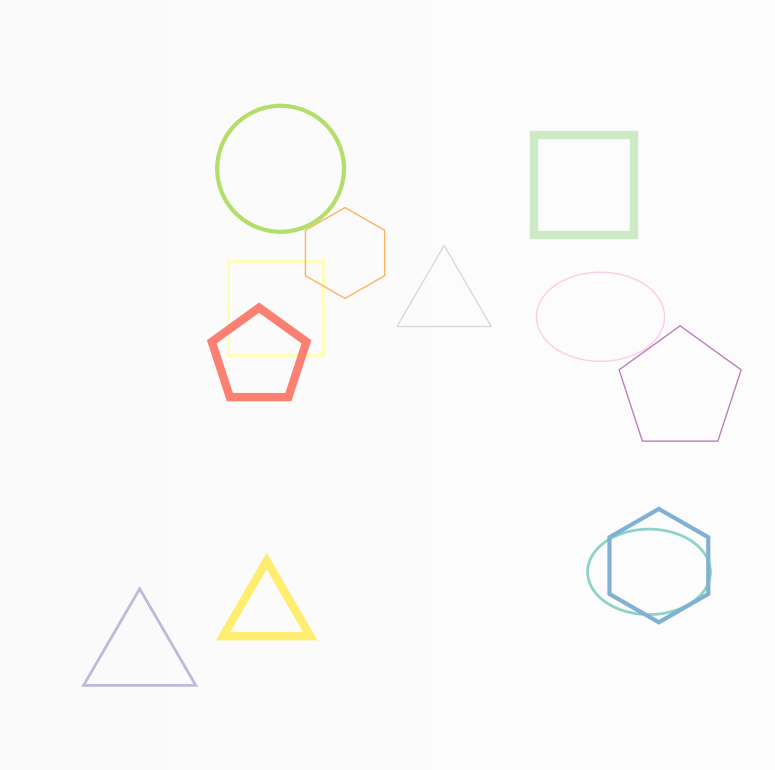[{"shape": "oval", "thickness": 1, "radius": 0.4, "center": [0.837, 0.257]}, {"shape": "square", "thickness": 1, "radius": 0.3, "center": [0.356, 0.6]}, {"shape": "triangle", "thickness": 1, "radius": 0.42, "center": [0.18, 0.152]}, {"shape": "pentagon", "thickness": 3, "radius": 0.32, "center": [0.334, 0.536]}, {"shape": "hexagon", "thickness": 1.5, "radius": 0.37, "center": [0.85, 0.265]}, {"shape": "hexagon", "thickness": 0.5, "radius": 0.3, "center": [0.445, 0.671]}, {"shape": "circle", "thickness": 1.5, "radius": 0.41, "center": [0.362, 0.781]}, {"shape": "oval", "thickness": 0.5, "radius": 0.41, "center": [0.775, 0.589]}, {"shape": "triangle", "thickness": 0.5, "radius": 0.35, "center": [0.573, 0.611]}, {"shape": "pentagon", "thickness": 0.5, "radius": 0.41, "center": [0.878, 0.494]}, {"shape": "square", "thickness": 3, "radius": 0.32, "center": [0.754, 0.76]}, {"shape": "triangle", "thickness": 3, "radius": 0.33, "center": [0.344, 0.206]}]